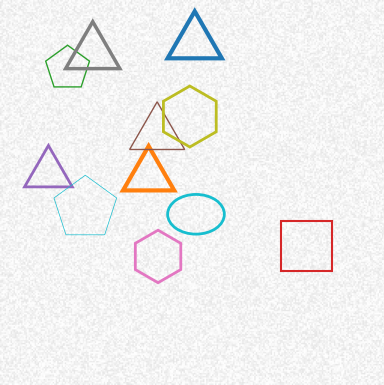[{"shape": "triangle", "thickness": 3, "radius": 0.41, "center": [0.506, 0.889]}, {"shape": "triangle", "thickness": 3, "radius": 0.38, "center": [0.386, 0.544]}, {"shape": "pentagon", "thickness": 1, "radius": 0.3, "center": [0.176, 0.823]}, {"shape": "square", "thickness": 1.5, "radius": 0.33, "center": [0.796, 0.361]}, {"shape": "triangle", "thickness": 2, "radius": 0.36, "center": [0.126, 0.55]}, {"shape": "triangle", "thickness": 1, "radius": 0.41, "center": [0.408, 0.653]}, {"shape": "hexagon", "thickness": 2, "radius": 0.34, "center": [0.411, 0.334]}, {"shape": "triangle", "thickness": 2.5, "radius": 0.41, "center": [0.241, 0.862]}, {"shape": "hexagon", "thickness": 2, "radius": 0.4, "center": [0.493, 0.697]}, {"shape": "oval", "thickness": 2, "radius": 0.37, "center": [0.509, 0.443]}, {"shape": "pentagon", "thickness": 0.5, "radius": 0.43, "center": [0.222, 0.459]}]